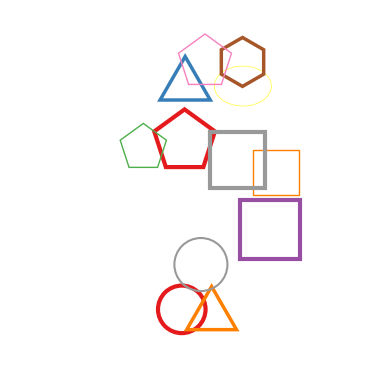[{"shape": "circle", "thickness": 3, "radius": 0.31, "center": [0.472, 0.196]}, {"shape": "pentagon", "thickness": 3, "radius": 0.41, "center": [0.479, 0.633]}, {"shape": "triangle", "thickness": 2.5, "radius": 0.38, "center": [0.481, 0.778]}, {"shape": "pentagon", "thickness": 1, "radius": 0.32, "center": [0.372, 0.616]}, {"shape": "square", "thickness": 3, "radius": 0.39, "center": [0.701, 0.404]}, {"shape": "square", "thickness": 1, "radius": 0.3, "center": [0.717, 0.552]}, {"shape": "triangle", "thickness": 2.5, "radius": 0.37, "center": [0.55, 0.181]}, {"shape": "oval", "thickness": 0.5, "radius": 0.37, "center": [0.631, 0.776]}, {"shape": "hexagon", "thickness": 2.5, "radius": 0.32, "center": [0.63, 0.839]}, {"shape": "pentagon", "thickness": 1, "radius": 0.36, "center": [0.532, 0.839]}, {"shape": "circle", "thickness": 1.5, "radius": 0.34, "center": [0.522, 0.313]}, {"shape": "square", "thickness": 3, "radius": 0.36, "center": [0.617, 0.584]}]